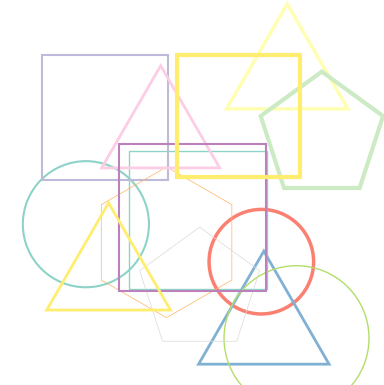[{"shape": "circle", "thickness": 1.5, "radius": 0.82, "center": [0.223, 0.418]}, {"shape": "square", "thickness": 1, "radius": 0.89, "center": [0.514, 0.429]}, {"shape": "triangle", "thickness": 2.5, "radius": 0.91, "center": [0.746, 0.808]}, {"shape": "square", "thickness": 1.5, "radius": 0.81, "center": [0.273, 0.694]}, {"shape": "circle", "thickness": 2.5, "radius": 0.68, "center": [0.679, 0.32]}, {"shape": "triangle", "thickness": 2, "radius": 0.98, "center": [0.685, 0.152]}, {"shape": "hexagon", "thickness": 0.5, "radius": 0.98, "center": [0.433, 0.371]}, {"shape": "circle", "thickness": 1, "radius": 0.94, "center": [0.77, 0.122]}, {"shape": "triangle", "thickness": 2, "radius": 0.89, "center": [0.417, 0.652]}, {"shape": "pentagon", "thickness": 0.5, "radius": 0.82, "center": [0.519, 0.246]}, {"shape": "square", "thickness": 1.5, "radius": 0.95, "center": [0.501, 0.435]}, {"shape": "pentagon", "thickness": 3, "radius": 0.84, "center": [0.836, 0.647]}, {"shape": "square", "thickness": 3, "radius": 0.8, "center": [0.619, 0.699]}, {"shape": "triangle", "thickness": 2, "radius": 0.93, "center": [0.282, 0.287]}]